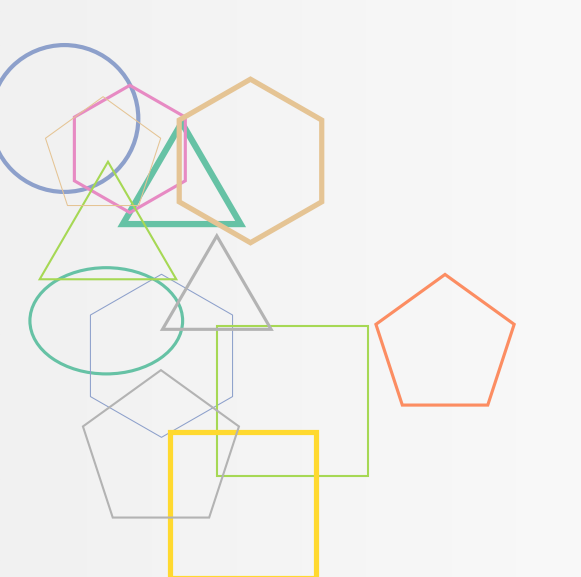[{"shape": "triangle", "thickness": 3, "radius": 0.59, "center": [0.313, 0.67]}, {"shape": "oval", "thickness": 1.5, "radius": 0.66, "center": [0.183, 0.444]}, {"shape": "pentagon", "thickness": 1.5, "radius": 0.63, "center": [0.766, 0.399]}, {"shape": "hexagon", "thickness": 0.5, "radius": 0.71, "center": [0.278, 0.383]}, {"shape": "circle", "thickness": 2, "radius": 0.64, "center": [0.111, 0.794]}, {"shape": "hexagon", "thickness": 1.5, "radius": 0.55, "center": [0.223, 0.741]}, {"shape": "triangle", "thickness": 1, "radius": 0.68, "center": [0.186, 0.583]}, {"shape": "square", "thickness": 1, "radius": 0.65, "center": [0.503, 0.304]}, {"shape": "square", "thickness": 2.5, "radius": 0.63, "center": [0.418, 0.125]}, {"shape": "hexagon", "thickness": 2.5, "radius": 0.71, "center": [0.431, 0.72]}, {"shape": "pentagon", "thickness": 0.5, "radius": 0.52, "center": [0.177, 0.728]}, {"shape": "pentagon", "thickness": 1, "radius": 0.71, "center": [0.277, 0.217]}, {"shape": "triangle", "thickness": 1.5, "radius": 0.54, "center": [0.373, 0.483]}]